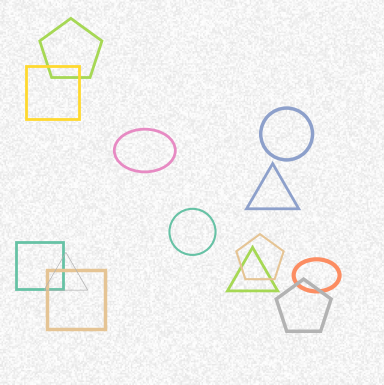[{"shape": "square", "thickness": 2, "radius": 0.31, "center": [0.103, 0.311]}, {"shape": "circle", "thickness": 1.5, "radius": 0.3, "center": [0.5, 0.398]}, {"shape": "oval", "thickness": 3, "radius": 0.3, "center": [0.822, 0.285]}, {"shape": "triangle", "thickness": 2, "radius": 0.39, "center": [0.708, 0.497]}, {"shape": "circle", "thickness": 2.5, "radius": 0.34, "center": [0.745, 0.652]}, {"shape": "oval", "thickness": 2, "radius": 0.4, "center": [0.376, 0.609]}, {"shape": "pentagon", "thickness": 2, "radius": 0.42, "center": [0.184, 0.867]}, {"shape": "triangle", "thickness": 2, "radius": 0.38, "center": [0.656, 0.282]}, {"shape": "square", "thickness": 2, "radius": 0.34, "center": [0.136, 0.759]}, {"shape": "pentagon", "thickness": 1.5, "radius": 0.32, "center": [0.675, 0.327]}, {"shape": "square", "thickness": 2.5, "radius": 0.38, "center": [0.198, 0.222]}, {"shape": "pentagon", "thickness": 2.5, "radius": 0.37, "center": [0.789, 0.2]}, {"shape": "triangle", "thickness": 0.5, "radius": 0.33, "center": [0.171, 0.279]}]